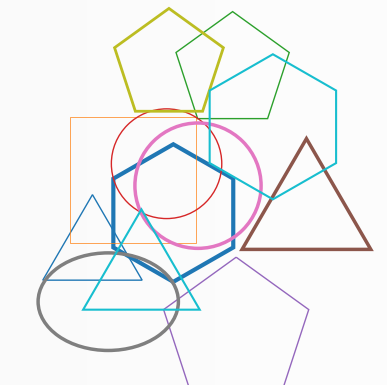[{"shape": "hexagon", "thickness": 3, "radius": 0.89, "center": [0.447, 0.447]}, {"shape": "triangle", "thickness": 1, "radius": 0.74, "center": [0.239, 0.346]}, {"shape": "square", "thickness": 0.5, "radius": 0.81, "center": [0.342, 0.533]}, {"shape": "pentagon", "thickness": 1, "radius": 0.77, "center": [0.6, 0.816]}, {"shape": "circle", "thickness": 1, "radius": 0.71, "center": [0.43, 0.575]}, {"shape": "pentagon", "thickness": 1, "radius": 0.98, "center": [0.609, 0.135]}, {"shape": "triangle", "thickness": 2.5, "radius": 0.96, "center": [0.791, 0.448]}, {"shape": "circle", "thickness": 2.5, "radius": 0.81, "center": [0.511, 0.518]}, {"shape": "oval", "thickness": 2.5, "radius": 0.91, "center": [0.279, 0.216]}, {"shape": "pentagon", "thickness": 2, "radius": 0.74, "center": [0.436, 0.83]}, {"shape": "triangle", "thickness": 1.5, "radius": 0.87, "center": [0.365, 0.283]}, {"shape": "hexagon", "thickness": 1.5, "radius": 0.94, "center": [0.704, 0.671]}]